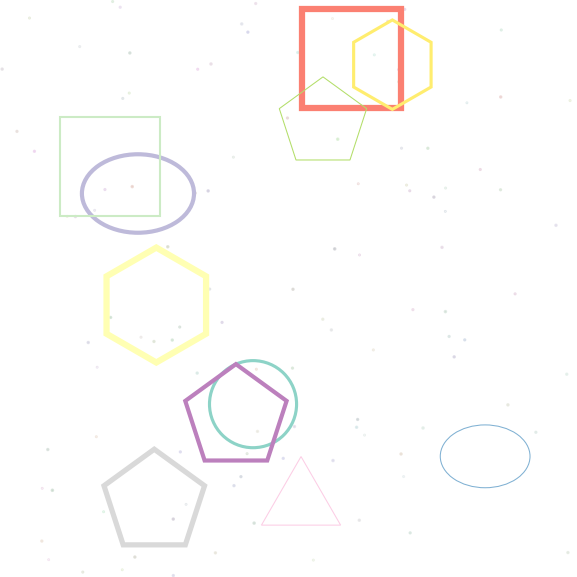[{"shape": "circle", "thickness": 1.5, "radius": 0.38, "center": [0.438, 0.299]}, {"shape": "hexagon", "thickness": 3, "radius": 0.5, "center": [0.271, 0.471]}, {"shape": "oval", "thickness": 2, "radius": 0.49, "center": [0.239, 0.664]}, {"shape": "square", "thickness": 3, "radius": 0.43, "center": [0.609, 0.898]}, {"shape": "oval", "thickness": 0.5, "radius": 0.39, "center": [0.84, 0.209]}, {"shape": "pentagon", "thickness": 0.5, "radius": 0.4, "center": [0.559, 0.786]}, {"shape": "triangle", "thickness": 0.5, "radius": 0.4, "center": [0.521, 0.129]}, {"shape": "pentagon", "thickness": 2.5, "radius": 0.46, "center": [0.267, 0.13]}, {"shape": "pentagon", "thickness": 2, "radius": 0.46, "center": [0.409, 0.276]}, {"shape": "square", "thickness": 1, "radius": 0.43, "center": [0.191, 0.71]}, {"shape": "hexagon", "thickness": 1.5, "radius": 0.39, "center": [0.679, 0.887]}]